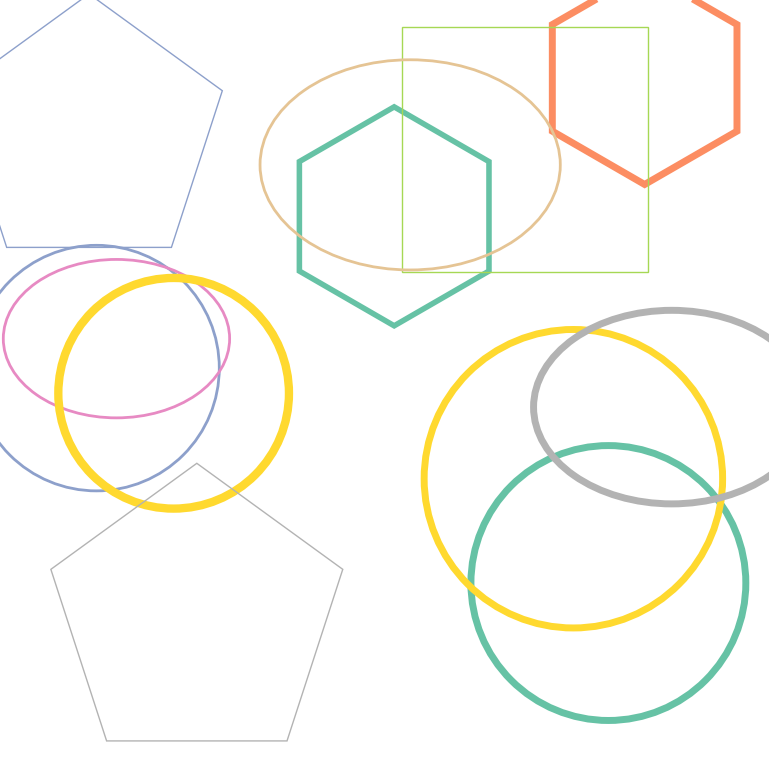[{"shape": "hexagon", "thickness": 2, "radius": 0.71, "center": [0.512, 0.719]}, {"shape": "circle", "thickness": 2.5, "radius": 0.89, "center": [0.79, 0.243]}, {"shape": "hexagon", "thickness": 2.5, "radius": 0.69, "center": [0.837, 0.899]}, {"shape": "circle", "thickness": 1, "radius": 0.8, "center": [0.125, 0.522]}, {"shape": "pentagon", "thickness": 0.5, "radius": 0.91, "center": [0.116, 0.826]}, {"shape": "oval", "thickness": 1, "radius": 0.73, "center": [0.151, 0.56]}, {"shape": "square", "thickness": 0.5, "radius": 0.8, "center": [0.682, 0.806]}, {"shape": "circle", "thickness": 2.5, "radius": 0.97, "center": [0.745, 0.378]}, {"shape": "circle", "thickness": 3, "radius": 0.75, "center": [0.226, 0.489]}, {"shape": "oval", "thickness": 1, "radius": 0.97, "center": [0.533, 0.786]}, {"shape": "pentagon", "thickness": 0.5, "radius": 1.0, "center": [0.256, 0.199]}, {"shape": "oval", "thickness": 2.5, "radius": 0.9, "center": [0.873, 0.471]}]